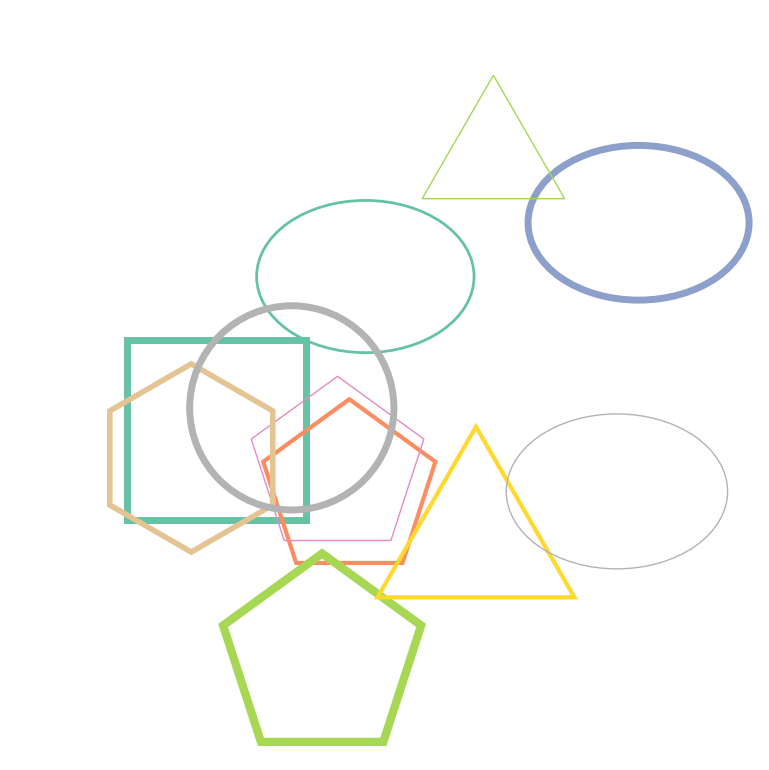[{"shape": "square", "thickness": 2.5, "radius": 0.58, "center": [0.281, 0.441]}, {"shape": "oval", "thickness": 1, "radius": 0.71, "center": [0.474, 0.641]}, {"shape": "pentagon", "thickness": 1.5, "radius": 0.59, "center": [0.454, 0.364]}, {"shape": "oval", "thickness": 2.5, "radius": 0.72, "center": [0.829, 0.711]}, {"shape": "pentagon", "thickness": 0.5, "radius": 0.59, "center": [0.438, 0.393]}, {"shape": "pentagon", "thickness": 3, "radius": 0.68, "center": [0.418, 0.146]}, {"shape": "triangle", "thickness": 0.5, "radius": 0.53, "center": [0.641, 0.795]}, {"shape": "triangle", "thickness": 1.5, "radius": 0.74, "center": [0.618, 0.298]}, {"shape": "hexagon", "thickness": 2, "radius": 0.61, "center": [0.248, 0.405]}, {"shape": "oval", "thickness": 0.5, "radius": 0.72, "center": [0.801, 0.362]}, {"shape": "circle", "thickness": 2.5, "radius": 0.66, "center": [0.379, 0.47]}]